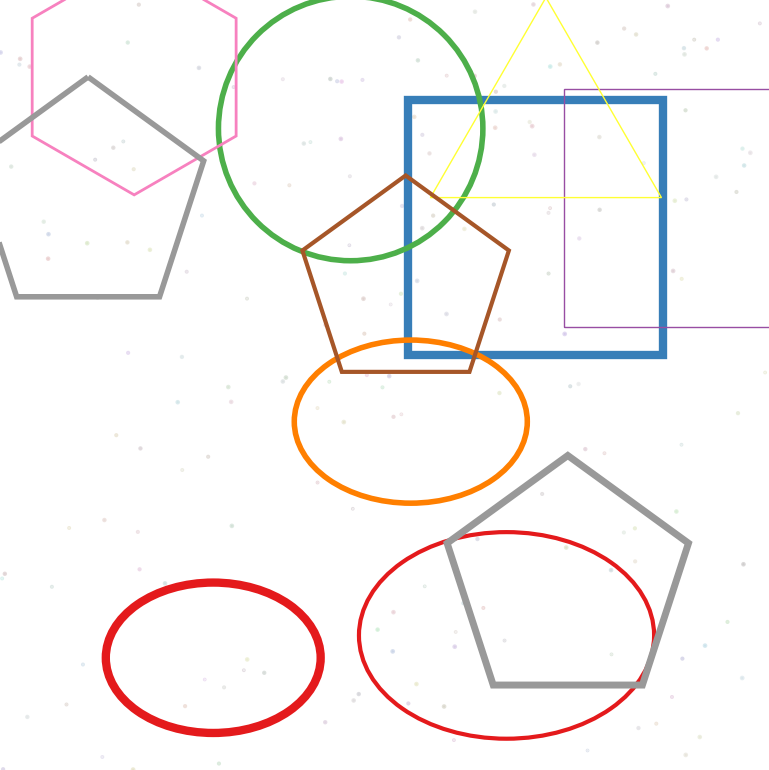[{"shape": "oval", "thickness": 1.5, "radius": 0.96, "center": [0.658, 0.175]}, {"shape": "oval", "thickness": 3, "radius": 0.7, "center": [0.277, 0.146]}, {"shape": "square", "thickness": 3, "radius": 0.83, "center": [0.695, 0.704]}, {"shape": "circle", "thickness": 2, "radius": 0.86, "center": [0.455, 0.833]}, {"shape": "square", "thickness": 0.5, "radius": 0.77, "center": [0.886, 0.73]}, {"shape": "oval", "thickness": 2, "radius": 0.76, "center": [0.533, 0.452]}, {"shape": "triangle", "thickness": 0.5, "radius": 0.87, "center": [0.709, 0.83]}, {"shape": "pentagon", "thickness": 1.5, "radius": 0.7, "center": [0.527, 0.631]}, {"shape": "hexagon", "thickness": 1, "radius": 0.76, "center": [0.174, 0.9]}, {"shape": "pentagon", "thickness": 2, "radius": 0.79, "center": [0.114, 0.742]}, {"shape": "pentagon", "thickness": 2.5, "radius": 0.82, "center": [0.737, 0.244]}]